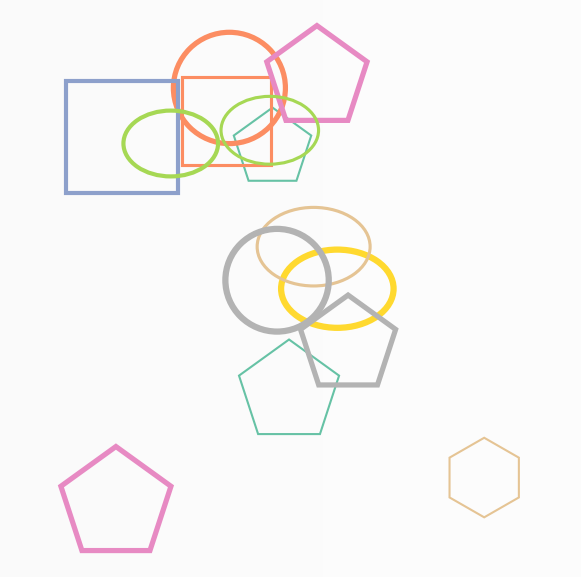[{"shape": "pentagon", "thickness": 1, "radius": 0.45, "center": [0.497, 0.321]}, {"shape": "pentagon", "thickness": 1, "radius": 0.35, "center": [0.469, 0.743]}, {"shape": "square", "thickness": 1.5, "radius": 0.38, "center": [0.389, 0.789]}, {"shape": "circle", "thickness": 2.5, "radius": 0.48, "center": [0.395, 0.847]}, {"shape": "square", "thickness": 2, "radius": 0.48, "center": [0.209, 0.762]}, {"shape": "pentagon", "thickness": 2.5, "radius": 0.45, "center": [0.545, 0.864]}, {"shape": "pentagon", "thickness": 2.5, "radius": 0.5, "center": [0.199, 0.126]}, {"shape": "oval", "thickness": 2, "radius": 0.41, "center": [0.294, 0.751]}, {"shape": "oval", "thickness": 1.5, "radius": 0.42, "center": [0.464, 0.774]}, {"shape": "oval", "thickness": 3, "radius": 0.48, "center": [0.58, 0.499]}, {"shape": "oval", "thickness": 1.5, "radius": 0.49, "center": [0.54, 0.572]}, {"shape": "hexagon", "thickness": 1, "radius": 0.34, "center": [0.833, 0.172]}, {"shape": "circle", "thickness": 3, "radius": 0.44, "center": [0.477, 0.514]}, {"shape": "pentagon", "thickness": 2.5, "radius": 0.43, "center": [0.599, 0.402]}]